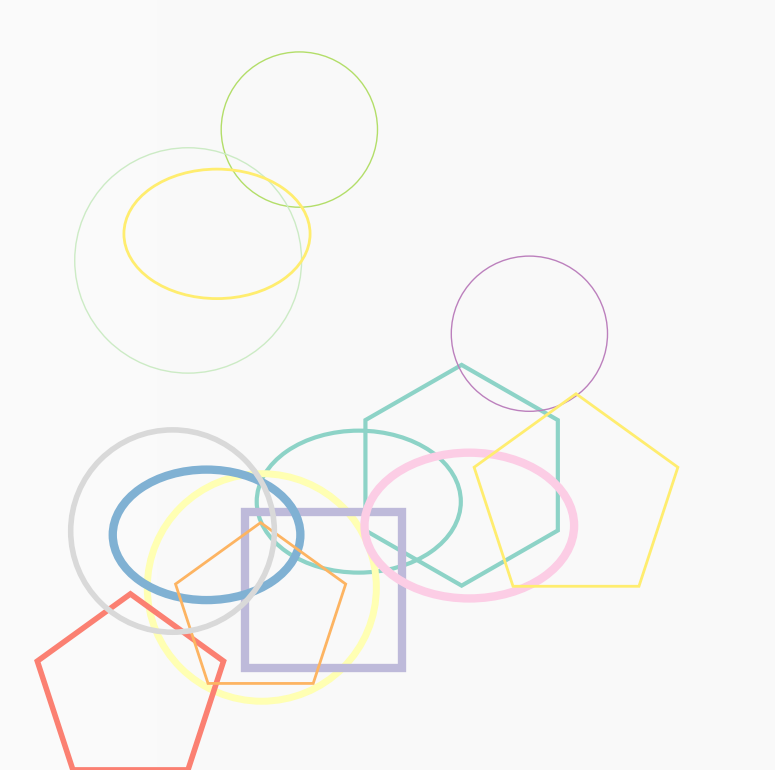[{"shape": "oval", "thickness": 1.5, "radius": 0.66, "center": [0.463, 0.349]}, {"shape": "hexagon", "thickness": 1.5, "radius": 0.72, "center": [0.596, 0.383]}, {"shape": "circle", "thickness": 2.5, "radius": 0.74, "center": [0.338, 0.237]}, {"shape": "square", "thickness": 3, "radius": 0.51, "center": [0.418, 0.234]}, {"shape": "pentagon", "thickness": 2, "radius": 0.63, "center": [0.168, 0.102]}, {"shape": "oval", "thickness": 3, "radius": 0.61, "center": [0.267, 0.305]}, {"shape": "pentagon", "thickness": 1, "radius": 0.58, "center": [0.336, 0.206]}, {"shape": "circle", "thickness": 0.5, "radius": 0.5, "center": [0.386, 0.832]}, {"shape": "oval", "thickness": 3, "radius": 0.68, "center": [0.606, 0.317]}, {"shape": "circle", "thickness": 2, "radius": 0.66, "center": [0.223, 0.31]}, {"shape": "circle", "thickness": 0.5, "radius": 0.5, "center": [0.683, 0.567]}, {"shape": "circle", "thickness": 0.5, "radius": 0.73, "center": [0.243, 0.662]}, {"shape": "pentagon", "thickness": 1, "radius": 0.69, "center": [0.743, 0.35]}, {"shape": "oval", "thickness": 1, "radius": 0.6, "center": [0.28, 0.696]}]